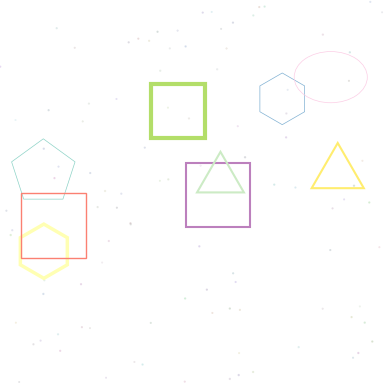[{"shape": "pentagon", "thickness": 0.5, "radius": 0.43, "center": [0.113, 0.553]}, {"shape": "hexagon", "thickness": 2.5, "radius": 0.35, "center": [0.114, 0.347]}, {"shape": "square", "thickness": 1, "radius": 0.42, "center": [0.139, 0.415]}, {"shape": "hexagon", "thickness": 0.5, "radius": 0.34, "center": [0.733, 0.743]}, {"shape": "square", "thickness": 3, "radius": 0.35, "center": [0.462, 0.712]}, {"shape": "oval", "thickness": 0.5, "radius": 0.47, "center": [0.859, 0.8]}, {"shape": "square", "thickness": 1.5, "radius": 0.42, "center": [0.565, 0.493]}, {"shape": "triangle", "thickness": 1.5, "radius": 0.35, "center": [0.573, 0.535]}, {"shape": "triangle", "thickness": 1.5, "radius": 0.39, "center": [0.877, 0.55]}]